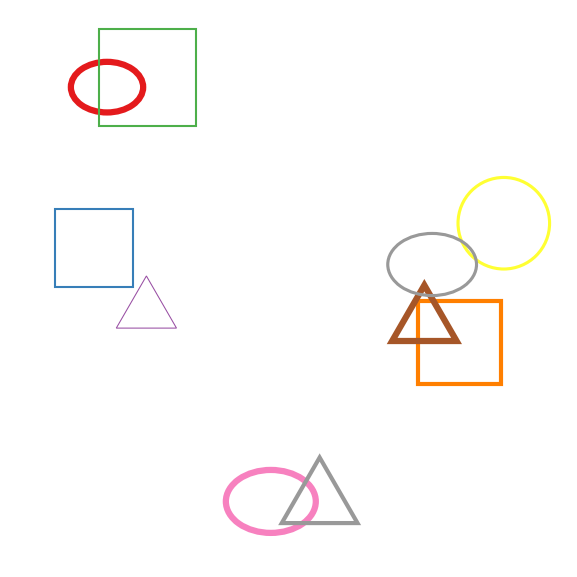[{"shape": "oval", "thickness": 3, "radius": 0.31, "center": [0.185, 0.848]}, {"shape": "square", "thickness": 1, "radius": 0.34, "center": [0.163, 0.57]}, {"shape": "square", "thickness": 1, "radius": 0.42, "center": [0.256, 0.865]}, {"shape": "triangle", "thickness": 0.5, "radius": 0.3, "center": [0.254, 0.461]}, {"shape": "square", "thickness": 2, "radius": 0.36, "center": [0.796, 0.406]}, {"shape": "circle", "thickness": 1.5, "radius": 0.4, "center": [0.872, 0.613]}, {"shape": "triangle", "thickness": 3, "radius": 0.32, "center": [0.735, 0.441]}, {"shape": "oval", "thickness": 3, "radius": 0.39, "center": [0.469, 0.131]}, {"shape": "oval", "thickness": 1.5, "radius": 0.38, "center": [0.748, 0.541]}, {"shape": "triangle", "thickness": 2, "radius": 0.38, "center": [0.553, 0.131]}]